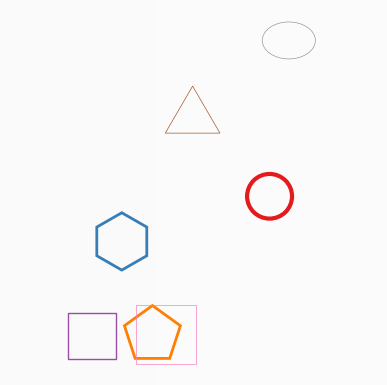[{"shape": "circle", "thickness": 3, "radius": 0.29, "center": [0.696, 0.49]}, {"shape": "hexagon", "thickness": 2, "radius": 0.37, "center": [0.314, 0.373]}, {"shape": "square", "thickness": 1, "radius": 0.3, "center": [0.237, 0.127]}, {"shape": "pentagon", "thickness": 2, "radius": 0.38, "center": [0.393, 0.13]}, {"shape": "triangle", "thickness": 0.5, "radius": 0.41, "center": [0.497, 0.695]}, {"shape": "square", "thickness": 0.5, "radius": 0.39, "center": [0.428, 0.132]}, {"shape": "oval", "thickness": 0.5, "radius": 0.34, "center": [0.745, 0.895]}]